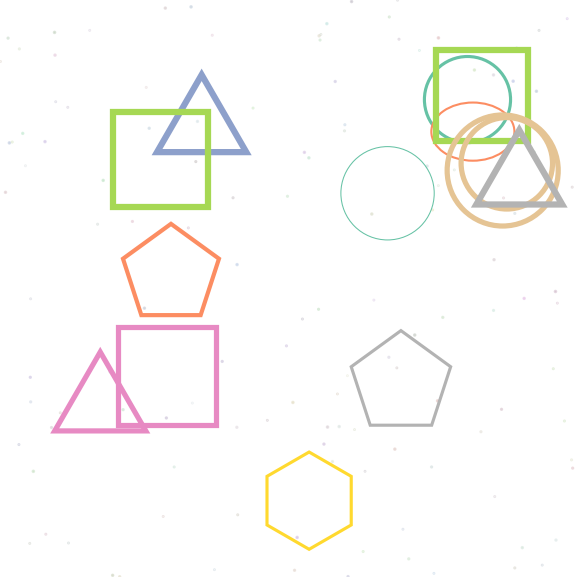[{"shape": "circle", "thickness": 0.5, "radius": 0.4, "center": [0.671, 0.664]}, {"shape": "circle", "thickness": 1.5, "radius": 0.37, "center": [0.809, 0.827]}, {"shape": "oval", "thickness": 1, "radius": 0.36, "center": [0.819, 0.771]}, {"shape": "pentagon", "thickness": 2, "radius": 0.44, "center": [0.296, 0.524]}, {"shape": "triangle", "thickness": 3, "radius": 0.45, "center": [0.349, 0.78]}, {"shape": "triangle", "thickness": 2.5, "radius": 0.46, "center": [0.174, 0.299]}, {"shape": "square", "thickness": 2.5, "radius": 0.42, "center": [0.29, 0.348]}, {"shape": "square", "thickness": 3, "radius": 0.4, "center": [0.834, 0.834]}, {"shape": "square", "thickness": 3, "radius": 0.41, "center": [0.278, 0.723]}, {"shape": "hexagon", "thickness": 1.5, "radius": 0.42, "center": [0.535, 0.132]}, {"shape": "circle", "thickness": 2.5, "radius": 0.4, "center": [0.878, 0.716]}, {"shape": "circle", "thickness": 2.5, "radius": 0.48, "center": [0.87, 0.704]}, {"shape": "pentagon", "thickness": 1.5, "radius": 0.45, "center": [0.694, 0.336]}, {"shape": "triangle", "thickness": 3, "radius": 0.43, "center": [0.899, 0.688]}]